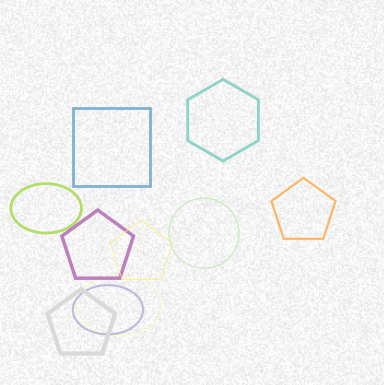[{"shape": "hexagon", "thickness": 2, "radius": 0.53, "center": [0.579, 0.688]}, {"shape": "oval", "thickness": 0.5, "radius": 0.56, "center": [0.31, 0.206]}, {"shape": "oval", "thickness": 1.5, "radius": 0.46, "center": [0.28, 0.195]}, {"shape": "square", "thickness": 2, "radius": 0.5, "center": [0.289, 0.618]}, {"shape": "pentagon", "thickness": 1.5, "radius": 0.44, "center": [0.788, 0.451]}, {"shape": "oval", "thickness": 2, "radius": 0.46, "center": [0.12, 0.459]}, {"shape": "pentagon", "thickness": 3, "radius": 0.46, "center": [0.211, 0.157]}, {"shape": "pentagon", "thickness": 2.5, "radius": 0.49, "center": [0.254, 0.357]}, {"shape": "circle", "thickness": 1, "radius": 0.46, "center": [0.53, 0.394]}, {"shape": "pentagon", "thickness": 0.5, "radius": 0.42, "center": [0.367, 0.343]}]